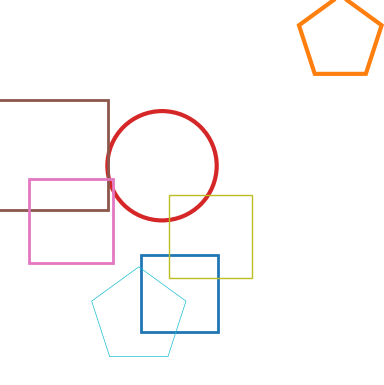[{"shape": "square", "thickness": 2, "radius": 0.5, "center": [0.466, 0.237]}, {"shape": "pentagon", "thickness": 3, "radius": 0.56, "center": [0.884, 0.899]}, {"shape": "circle", "thickness": 3, "radius": 0.71, "center": [0.421, 0.569]}, {"shape": "square", "thickness": 2, "radius": 0.71, "center": [0.139, 0.597]}, {"shape": "square", "thickness": 2, "radius": 0.54, "center": [0.185, 0.426]}, {"shape": "square", "thickness": 1, "radius": 0.54, "center": [0.547, 0.385]}, {"shape": "pentagon", "thickness": 0.5, "radius": 0.64, "center": [0.361, 0.178]}]